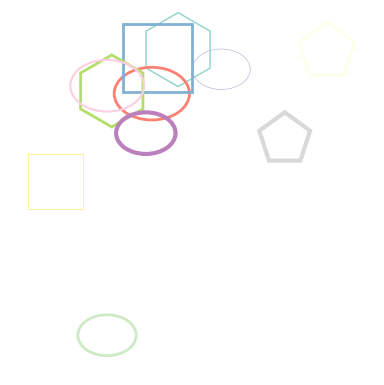[{"shape": "hexagon", "thickness": 1, "radius": 0.48, "center": [0.463, 0.871]}, {"shape": "pentagon", "thickness": 0.5, "radius": 0.38, "center": [0.849, 0.866]}, {"shape": "oval", "thickness": 0.5, "radius": 0.38, "center": [0.575, 0.82]}, {"shape": "oval", "thickness": 2, "radius": 0.49, "center": [0.394, 0.757]}, {"shape": "square", "thickness": 2, "radius": 0.45, "center": [0.409, 0.85]}, {"shape": "hexagon", "thickness": 2, "radius": 0.47, "center": [0.29, 0.764]}, {"shape": "oval", "thickness": 1.5, "radius": 0.48, "center": [0.278, 0.777]}, {"shape": "pentagon", "thickness": 3, "radius": 0.35, "center": [0.739, 0.639]}, {"shape": "oval", "thickness": 3, "radius": 0.39, "center": [0.379, 0.654]}, {"shape": "oval", "thickness": 2, "radius": 0.38, "center": [0.278, 0.129]}, {"shape": "square", "thickness": 0.5, "radius": 0.36, "center": [0.145, 0.528]}]